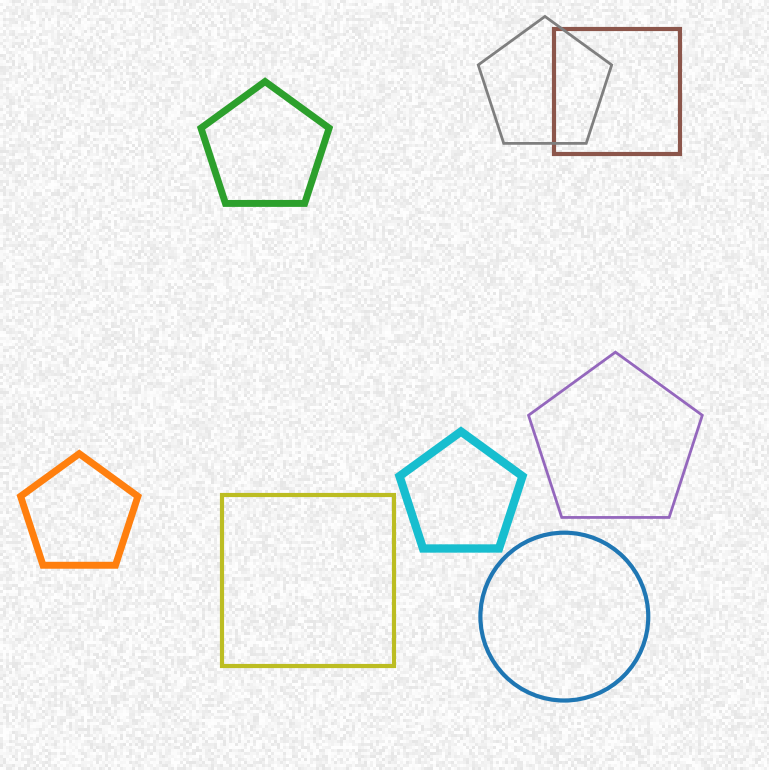[{"shape": "circle", "thickness": 1.5, "radius": 0.54, "center": [0.733, 0.199]}, {"shape": "pentagon", "thickness": 2.5, "radius": 0.4, "center": [0.103, 0.331]}, {"shape": "pentagon", "thickness": 2.5, "radius": 0.44, "center": [0.344, 0.807]}, {"shape": "pentagon", "thickness": 1, "radius": 0.59, "center": [0.799, 0.424]}, {"shape": "square", "thickness": 1.5, "radius": 0.41, "center": [0.802, 0.881]}, {"shape": "pentagon", "thickness": 1, "radius": 0.46, "center": [0.708, 0.888]}, {"shape": "square", "thickness": 1.5, "radius": 0.56, "center": [0.4, 0.246]}, {"shape": "pentagon", "thickness": 3, "radius": 0.42, "center": [0.599, 0.356]}]